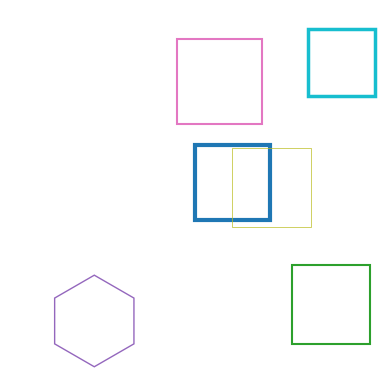[{"shape": "square", "thickness": 3, "radius": 0.49, "center": [0.605, 0.526]}, {"shape": "square", "thickness": 1.5, "radius": 0.51, "center": [0.86, 0.209]}, {"shape": "hexagon", "thickness": 1, "radius": 0.59, "center": [0.245, 0.166]}, {"shape": "square", "thickness": 1.5, "radius": 0.55, "center": [0.57, 0.788]}, {"shape": "square", "thickness": 0.5, "radius": 0.51, "center": [0.705, 0.513]}, {"shape": "square", "thickness": 2.5, "radius": 0.43, "center": [0.887, 0.839]}]